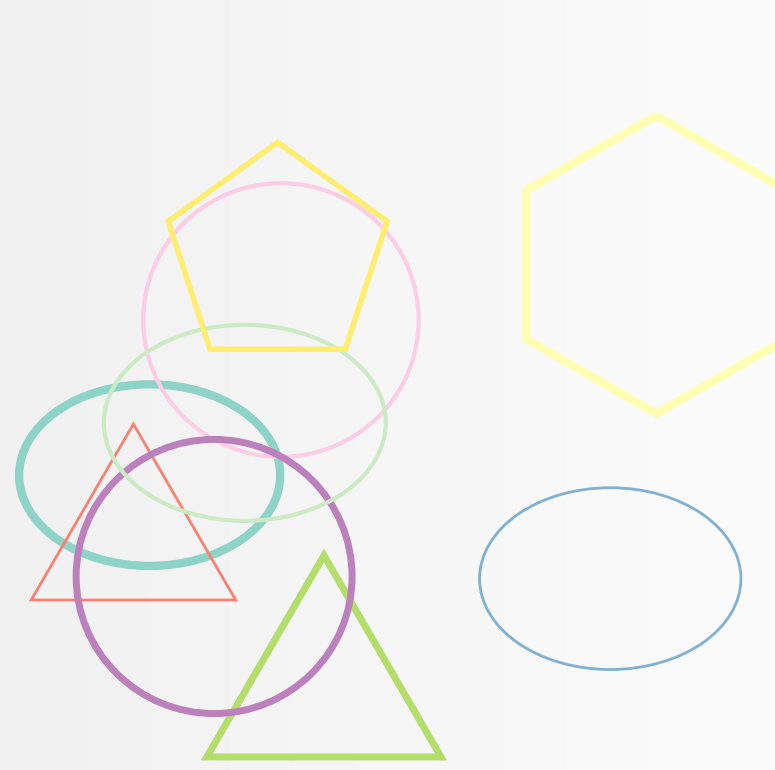[{"shape": "oval", "thickness": 3, "radius": 0.84, "center": [0.193, 0.383]}, {"shape": "hexagon", "thickness": 3, "radius": 0.97, "center": [0.847, 0.656]}, {"shape": "triangle", "thickness": 1, "radius": 0.76, "center": [0.172, 0.297]}, {"shape": "oval", "thickness": 1, "radius": 0.84, "center": [0.787, 0.249]}, {"shape": "triangle", "thickness": 2.5, "radius": 0.87, "center": [0.418, 0.104]}, {"shape": "circle", "thickness": 1.5, "radius": 0.89, "center": [0.363, 0.584]}, {"shape": "circle", "thickness": 2.5, "radius": 0.89, "center": [0.276, 0.251]}, {"shape": "oval", "thickness": 1.5, "radius": 0.91, "center": [0.316, 0.451]}, {"shape": "pentagon", "thickness": 2, "radius": 0.74, "center": [0.358, 0.667]}]